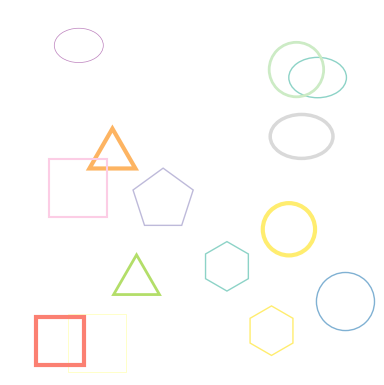[{"shape": "hexagon", "thickness": 1, "radius": 0.32, "center": [0.589, 0.308]}, {"shape": "oval", "thickness": 1, "radius": 0.37, "center": [0.825, 0.799]}, {"shape": "square", "thickness": 0.5, "radius": 0.37, "center": [0.252, 0.109]}, {"shape": "pentagon", "thickness": 1, "radius": 0.41, "center": [0.424, 0.481]}, {"shape": "square", "thickness": 3, "radius": 0.31, "center": [0.156, 0.114]}, {"shape": "circle", "thickness": 1, "radius": 0.38, "center": [0.897, 0.217]}, {"shape": "triangle", "thickness": 3, "radius": 0.34, "center": [0.292, 0.597]}, {"shape": "triangle", "thickness": 2, "radius": 0.34, "center": [0.355, 0.269]}, {"shape": "square", "thickness": 1.5, "radius": 0.38, "center": [0.202, 0.512]}, {"shape": "oval", "thickness": 2.5, "radius": 0.41, "center": [0.783, 0.646]}, {"shape": "oval", "thickness": 0.5, "radius": 0.32, "center": [0.205, 0.882]}, {"shape": "circle", "thickness": 2, "radius": 0.35, "center": [0.77, 0.819]}, {"shape": "circle", "thickness": 3, "radius": 0.34, "center": [0.75, 0.404]}, {"shape": "hexagon", "thickness": 1, "radius": 0.32, "center": [0.705, 0.141]}]